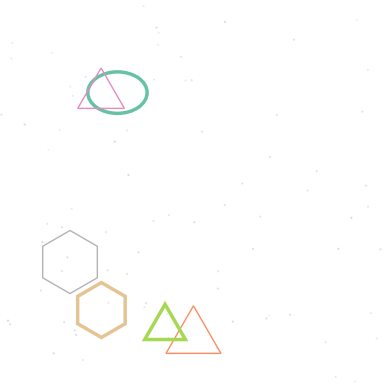[{"shape": "oval", "thickness": 2.5, "radius": 0.38, "center": [0.305, 0.759]}, {"shape": "triangle", "thickness": 1, "radius": 0.41, "center": [0.502, 0.123]}, {"shape": "triangle", "thickness": 1, "radius": 0.35, "center": [0.263, 0.753]}, {"shape": "triangle", "thickness": 2.5, "radius": 0.31, "center": [0.429, 0.149]}, {"shape": "hexagon", "thickness": 2.5, "radius": 0.36, "center": [0.263, 0.195]}, {"shape": "hexagon", "thickness": 1, "radius": 0.41, "center": [0.182, 0.319]}]